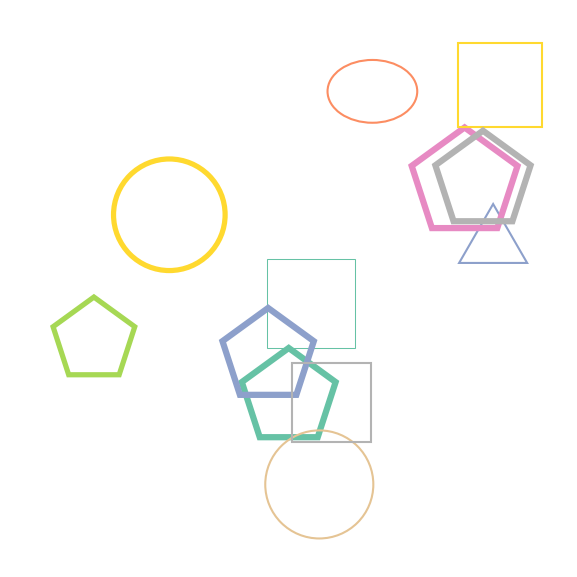[{"shape": "square", "thickness": 0.5, "radius": 0.38, "center": [0.538, 0.474]}, {"shape": "pentagon", "thickness": 3, "radius": 0.43, "center": [0.5, 0.311]}, {"shape": "oval", "thickness": 1, "radius": 0.39, "center": [0.645, 0.841]}, {"shape": "pentagon", "thickness": 3, "radius": 0.42, "center": [0.464, 0.383]}, {"shape": "triangle", "thickness": 1, "radius": 0.34, "center": [0.854, 0.578]}, {"shape": "pentagon", "thickness": 3, "radius": 0.48, "center": [0.805, 0.682]}, {"shape": "pentagon", "thickness": 2.5, "radius": 0.37, "center": [0.163, 0.41]}, {"shape": "square", "thickness": 1, "radius": 0.36, "center": [0.865, 0.852]}, {"shape": "circle", "thickness": 2.5, "radius": 0.48, "center": [0.293, 0.627]}, {"shape": "circle", "thickness": 1, "radius": 0.47, "center": [0.553, 0.16]}, {"shape": "square", "thickness": 1, "radius": 0.34, "center": [0.575, 0.302]}, {"shape": "pentagon", "thickness": 3, "radius": 0.43, "center": [0.836, 0.686]}]